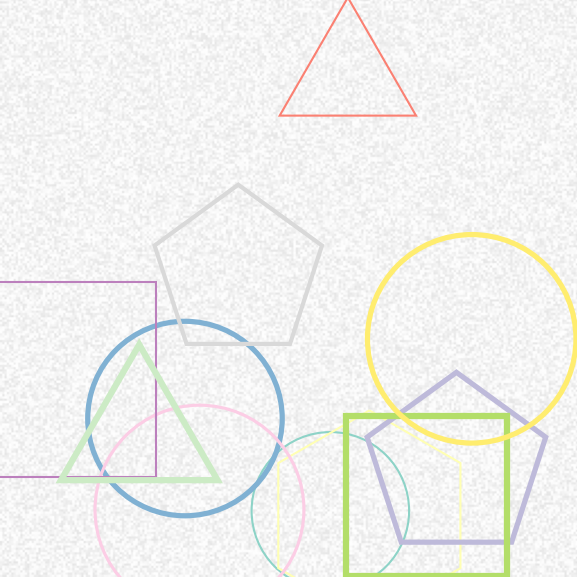[{"shape": "circle", "thickness": 1, "radius": 0.68, "center": [0.572, 0.115]}, {"shape": "hexagon", "thickness": 1, "radius": 0.91, "center": [0.64, 0.106]}, {"shape": "pentagon", "thickness": 2.5, "radius": 0.81, "center": [0.79, 0.192]}, {"shape": "triangle", "thickness": 1, "radius": 0.68, "center": [0.602, 0.867]}, {"shape": "circle", "thickness": 2.5, "radius": 0.84, "center": [0.32, 0.274]}, {"shape": "square", "thickness": 3, "radius": 0.7, "center": [0.739, 0.14]}, {"shape": "circle", "thickness": 1.5, "radius": 0.9, "center": [0.345, 0.117]}, {"shape": "pentagon", "thickness": 2, "radius": 0.76, "center": [0.413, 0.527]}, {"shape": "square", "thickness": 1, "radius": 0.85, "center": [0.1, 0.342]}, {"shape": "triangle", "thickness": 3, "radius": 0.78, "center": [0.241, 0.246]}, {"shape": "circle", "thickness": 2.5, "radius": 0.9, "center": [0.817, 0.412]}]